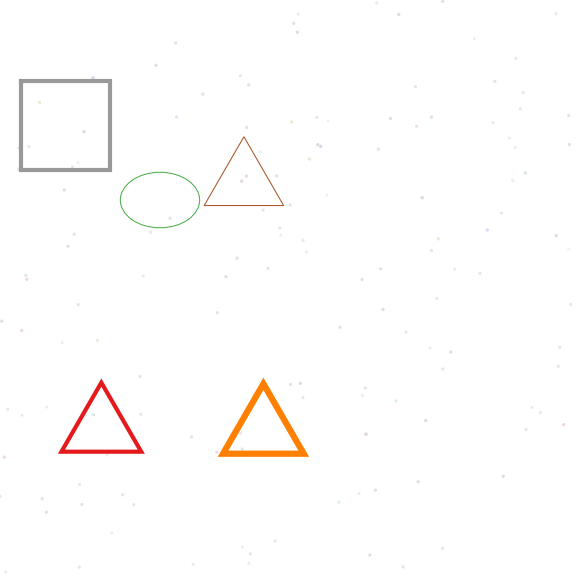[{"shape": "triangle", "thickness": 2, "radius": 0.4, "center": [0.175, 0.257]}, {"shape": "oval", "thickness": 0.5, "radius": 0.34, "center": [0.277, 0.653]}, {"shape": "triangle", "thickness": 3, "radius": 0.4, "center": [0.456, 0.254]}, {"shape": "triangle", "thickness": 0.5, "radius": 0.4, "center": [0.422, 0.683]}, {"shape": "square", "thickness": 2, "radius": 0.38, "center": [0.114, 0.782]}]